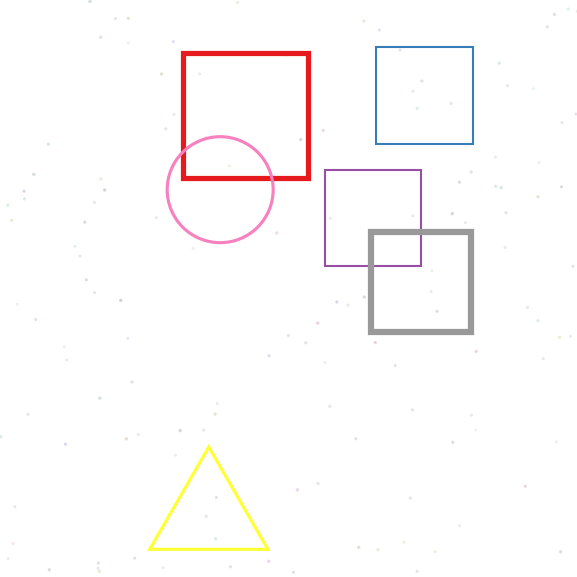[{"shape": "square", "thickness": 2.5, "radius": 0.54, "center": [0.424, 0.8]}, {"shape": "square", "thickness": 1, "radius": 0.42, "center": [0.735, 0.834]}, {"shape": "square", "thickness": 1, "radius": 0.42, "center": [0.645, 0.622]}, {"shape": "triangle", "thickness": 1.5, "radius": 0.59, "center": [0.362, 0.107]}, {"shape": "circle", "thickness": 1.5, "radius": 0.46, "center": [0.381, 0.671]}, {"shape": "square", "thickness": 3, "radius": 0.43, "center": [0.729, 0.511]}]